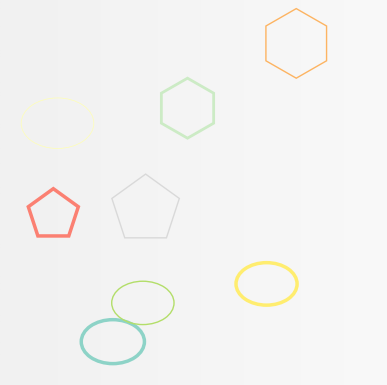[{"shape": "oval", "thickness": 2.5, "radius": 0.41, "center": [0.291, 0.113]}, {"shape": "oval", "thickness": 0.5, "radius": 0.47, "center": [0.148, 0.68]}, {"shape": "pentagon", "thickness": 2.5, "radius": 0.34, "center": [0.138, 0.442]}, {"shape": "hexagon", "thickness": 1, "radius": 0.45, "center": [0.764, 0.887]}, {"shape": "oval", "thickness": 1, "radius": 0.4, "center": [0.369, 0.213]}, {"shape": "pentagon", "thickness": 1, "radius": 0.46, "center": [0.376, 0.456]}, {"shape": "hexagon", "thickness": 2, "radius": 0.39, "center": [0.484, 0.719]}, {"shape": "oval", "thickness": 2.5, "radius": 0.39, "center": [0.688, 0.263]}]